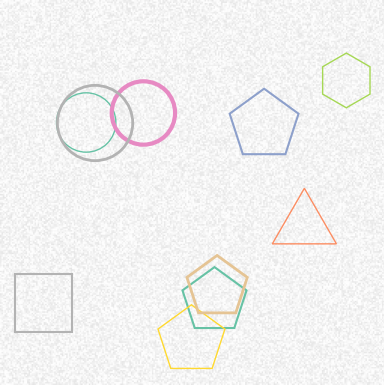[{"shape": "circle", "thickness": 1, "radius": 0.39, "center": [0.224, 0.682]}, {"shape": "pentagon", "thickness": 1.5, "radius": 0.44, "center": [0.557, 0.219]}, {"shape": "triangle", "thickness": 1, "radius": 0.48, "center": [0.791, 0.415]}, {"shape": "pentagon", "thickness": 1.5, "radius": 0.47, "center": [0.686, 0.676]}, {"shape": "circle", "thickness": 3, "radius": 0.41, "center": [0.372, 0.707]}, {"shape": "hexagon", "thickness": 1, "radius": 0.36, "center": [0.9, 0.791]}, {"shape": "pentagon", "thickness": 1, "radius": 0.46, "center": [0.497, 0.117]}, {"shape": "pentagon", "thickness": 2, "radius": 0.41, "center": [0.564, 0.254]}, {"shape": "square", "thickness": 1.5, "radius": 0.37, "center": [0.113, 0.213]}, {"shape": "circle", "thickness": 2, "radius": 0.49, "center": [0.247, 0.68]}]